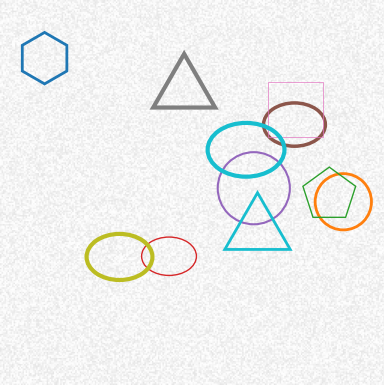[{"shape": "hexagon", "thickness": 2, "radius": 0.33, "center": [0.116, 0.849]}, {"shape": "circle", "thickness": 2, "radius": 0.37, "center": [0.892, 0.476]}, {"shape": "pentagon", "thickness": 1, "radius": 0.36, "center": [0.855, 0.494]}, {"shape": "oval", "thickness": 1, "radius": 0.36, "center": [0.439, 0.334]}, {"shape": "circle", "thickness": 1.5, "radius": 0.47, "center": [0.659, 0.511]}, {"shape": "oval", "thickness": 2.5, "radius": 0.4, "center": [0.765, 0.676]}, {"shape": "square", "thickness": 0.5, "radius": 0.35, "center": [0.767, 0.716]}, {"shape": "triangle", "thickness": 3, "radius": 0.46, "center": [0.478, 0.767]}, {"shape": "oval", "thickness": 3, "radius": 0.43, "center": [0.31, 0.333]}, {"shape": "triangle", "thickness": 2, "radius": 0.49, "center": [0.669, 0.401]}, {"shape": "oval", "thickness": 3, "radius": 0.5, "center": [0.639, 0.611]}]